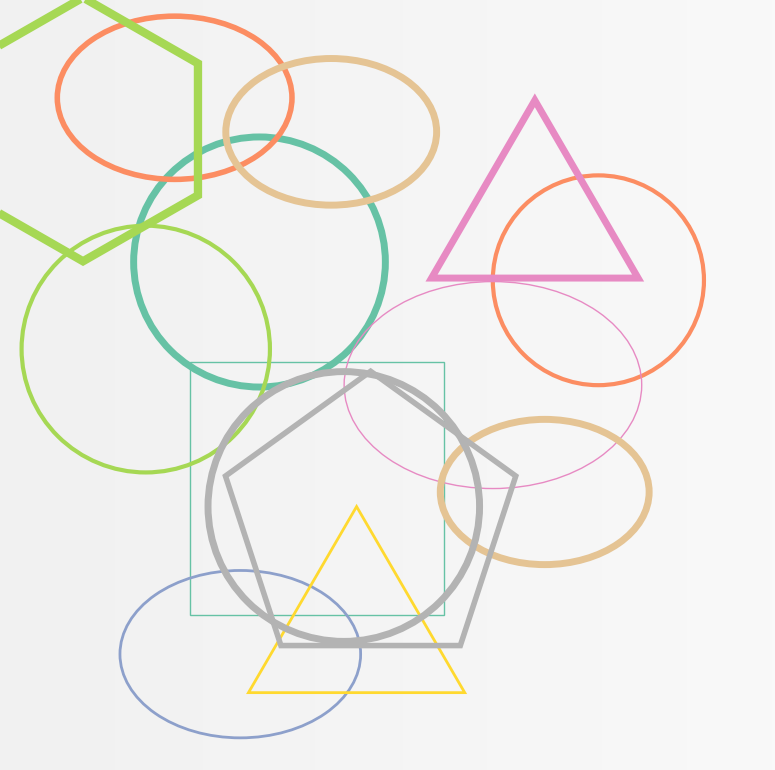[{"shape": "circle", "thickness": 2.5, "radius": 0.81, "center": [0.335, 0.66]}, {"shape": "square", "thickness": 0.5, "radius": 0.82, "center": [0.409, 0.366]}, {"shape": "circle", "thickness": 1.5, "radius": 0.68, "center": [0.772, 0.636]}, {"shape": "oval", "thickness": 2, "radius": 0.76, "center": [0.225, 0.873]}, {"shape": "oval", "thickness": 1, "radius": 0.78, "center": [0.31, 0.15]}, {"shape": "oval", "thickness": 0.5, "radius": 0.96, "center": [0.636, 0.5]}, {"shape": "triangle", "thickness": 2.5, "radius": 0.77, "center": [0.69, 0.716]}, {"shape": "circle", "thickness": 1.5, "radius": 0.8, "center": [0.188, 0.547]}, {"shape": "hexagon", "thickness": 3, "radius": 0.86, "center": [0.107, 0.832]}, {"shape": "triangle", "thickness": 1, "radius": 0.81, "center": [0.46, 0.181]}, {"shape": "oval", "thickness": 2.5, "radius": 0.68, "center": [0.427, 0.829]}, {"shape": "oval", "thickness": 2.5, "radius": 0.67, "center": [0.703, 0.361]}, {"shape": "circle", "thickness": 2.5, "radius": 0.88, "center": [0.444, 0.342]}, {"shape": "pentagon", "thickness": 2, "radius": 0.98, "center": [0.478, 0.321]}]